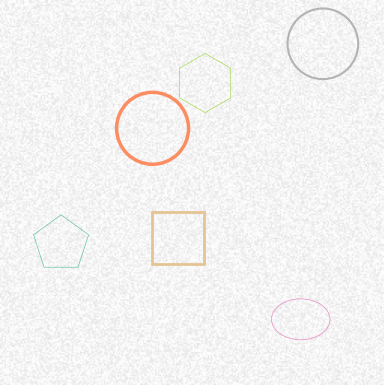[{"shape": "pentagon", "thickness": 0.5, "radius": 0.38, "center": [0.159, 0.367]}, {"shape": "circle", "thickness": 2.5, "radius": 0.47, "center": [0.396, 0.667]}, {"shape": "oval", "thickness": 0.5, "radius": 0.38, "center": [0.781, 0.171]}, {"shape": "hexagon", "thickness": 0.5, "radius": 0.38, "center": [0.533, 0.784]}, {"shape": "square", "thickness": 2, "radius": 0.34, "center": [0.463, 0.381]}, {"shape": "circle", "thickness": 1.5, "radius": 0.46, "center": [0.839, 0.886]}]